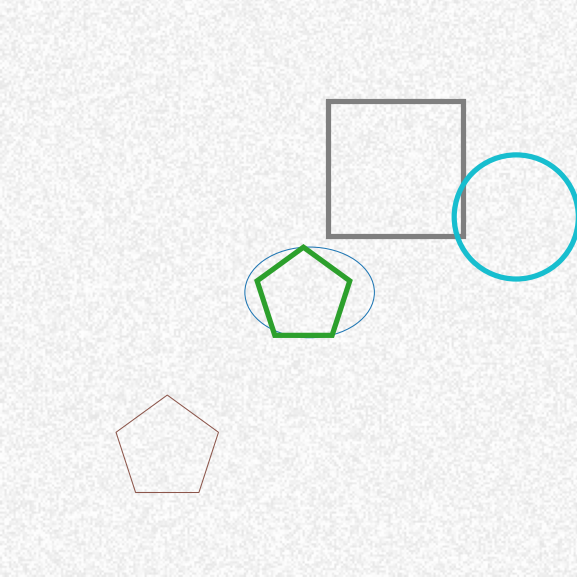[{"shape": "oval", "thickness": 0.5, "radius": 0.56, "center": [0.536, 0.493]}, {"shape": "pentagon", "thickness": 2.5, "radius": 0.42, "center": [0.525, 0.487]}, {"shape": "pentagon", "thickness": 0.5, "radius": 0.47, "center": [0.29, 0.222]}, {"shape": "square", "thickness": 2.5, "radius": 0.58, "center": [0.685, 0.708]}, {"shape": "circle", "thickness": 2.5, "radius": 0.54, "center": [0.894, 0.623]}]